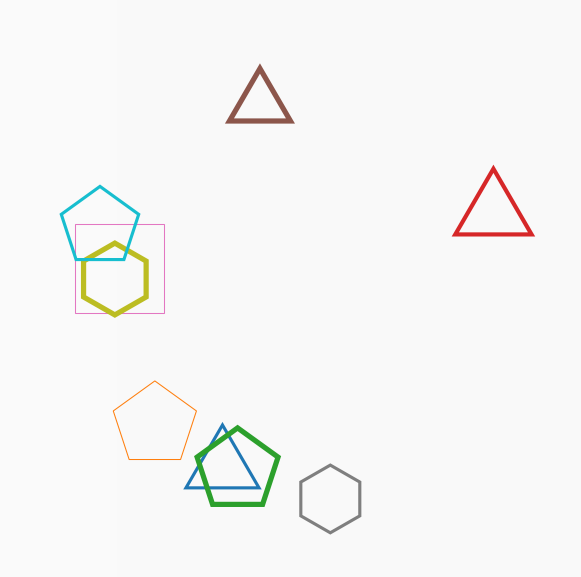[{"shape": "triangle", "thickness": 1.5, "radius": 0.36, "center": [0.383, 0.191]}, {"shape": "pentagon", "thickness": 0.5, "radius": 0.38, "center": [0.266, 0.264]}, {"shape": "pentagon", "thickness": 2.5, "radius": 0.37, "center": [0.409, 0.185]}, {"shape": "triangle", "thickness": 2, "radius": 0.38, "center": [0.849, 0.631]}, {"shape": "triangle", "thickness": 2.5, "radius": 0.3, "center": [0.447, 0.82]}, {"shape": "square", "thickness": 0.5, "radius": 0.39, "center": [0.205, 0.534]}, {"shape": "hexagon", "thickness": 1.5, "radius": 0.29, "center": [0.568, 0.135]}, {"shape": "hexagon", "thickness": 2.5, "radius": 0.31, "center": [0.198, 0.516]}, {"shape": "pentagon", "thickness": 1.5, "radius": 0.35, "center": [0.172, 0.606]}]